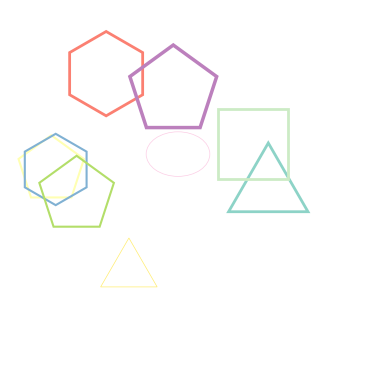[{"shape": "triangle", "thickness": 2, "radius": 0.6, "center": [0.697, 0.51]}, {"shape": "pentagon", "thickness": 1.5, "radius": 0.45, "center": [0.133, 0.559]}, {"shape": "hexagon", "thickness": 2, "radius": 0.55, "center": [0.276, 0.809]}, {"shape": "hexagon", "thickness": 1.5, "radius": 0.46, "center": [0.145, 0.56]}, {"shape": "pentagon", "thickness": 1.5, "radius": 0.51, "center": [0.199, 0.494]}, {"shape": "oval", "thickness": 0.5, "radius": 0.41, "center": [0.462, 0.6]}, {"shape": "pentagon", "thickness": 2.5, "radius": 0.59, "center": [0.45, 0.765]}, {"shape": "square", "thickness": 2, "radius": 0.45, "center": [0.657, 0.625]}, {"shape": "triangle", "thickness": 0.5, "radius": 0.42, "center": [0.335, 0.297]}]